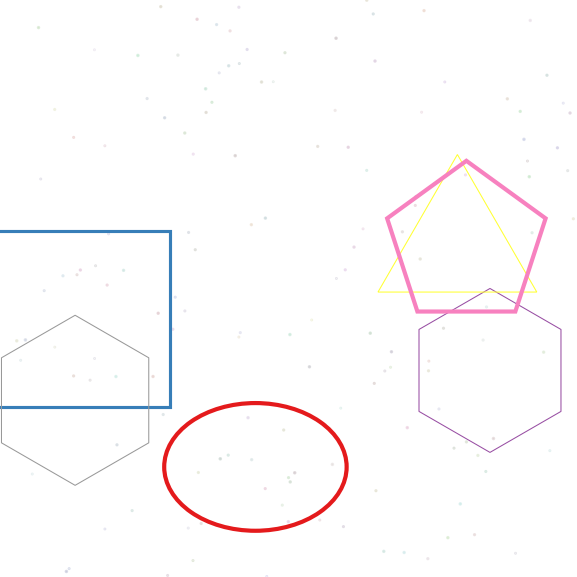[{"shape": "oval", "thickness": 2, "radius": 0.79, "center": [0.442, 0.191]}, {"shape": "square", "thickness": 1.5, "radius": 0.76, "center": [0.142, 0.446]}, {"shape": "hexagon", "thickness": 0.5, "radius": 0.71, "center": [0.848, 0.358]}, {"shape": "triangle", "thickness": 0.5, "radius": 0.79, "center": [0.792, 0.573]}, {"shape": "pentagon", "thickness": 2, "radius": 0.72, "center": [0.808, 0.576]}, {"shape": "hexagon", "thickness": 0.5, "radius": 0.74, "center": [0.13, 0.306]}]